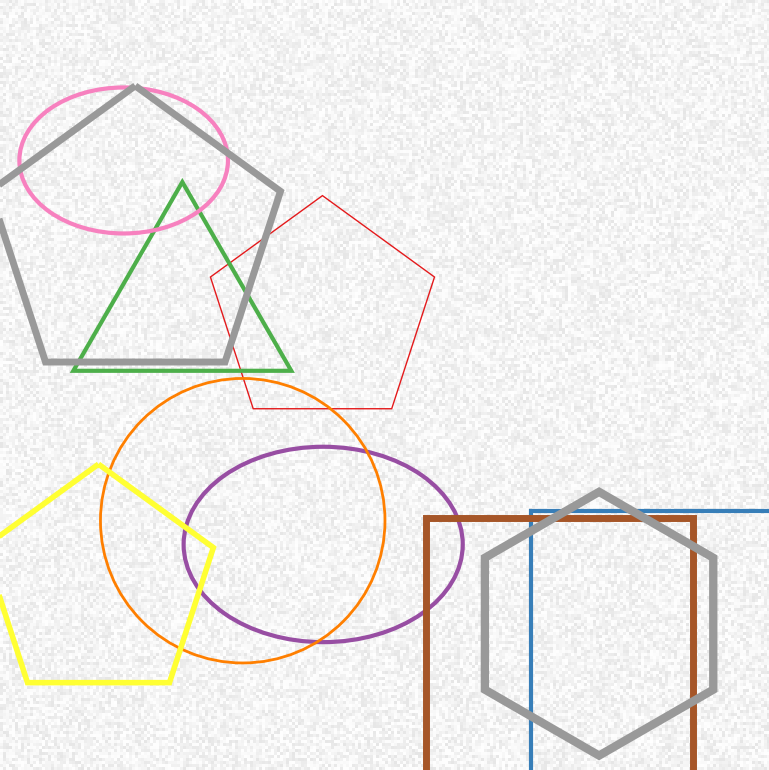[{"shape": "pentagon", "thickness": 0.5, "radius": 0.76, "center": [0.419, 0.593]}, {"shape": "square", "thickness": 1.5, "radius": 0.91, "center": [0.871, 0.155]}, {"shape": "triangle", "thickness": 1.5, "radius": 0.82, "center": [0.237, 0.6]}, {"shape": "oval", "thickness": 1.5, "radius": 0.91, "center": [0.42, 0.293]}, {"shape": "circle", "thickness": 1, "radius": 0.92, "center": [0.315, 0.324]}, {"shape": "pentagon", "thickness": 2, "radius": 0.78, "center": [0.128, 0.24]}, {"shape": "square", "thickness": 2.5, "radius": 0.87, "center": [0.727, 0.154]}, {"shape": "oval", "thickness": 1.5, "radius": 0.68, "center": [0.161, 0.792]}, {"shape": "pentagon", "thickness": 2.5, "radius": 0.99, "center": [0.176, 0.69]}, {"shape": "hexagon", "thickness": 3, "radius": 0.86, "center": [0.778, 0.19]}]